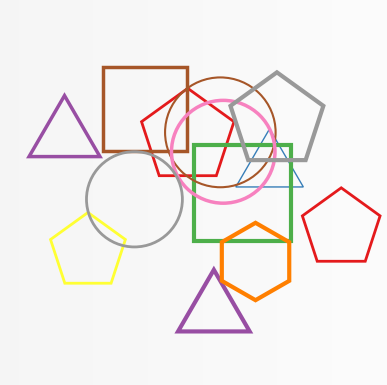[{"shape": "pentagon", "thickness": 2, "radius": 0.63, "center": [0.485, 0.645]}, {"shape": "pentagon", "thickness": 2, "radius": 0.53, "center": [0.881, 0.407]}, {"shape": "triangle", "thickness": 1, "radius": 0.5, "center": [0.696, 0.565]}, {"shape": "square", "thickness": 3, "radius": 0.63, "center": [0.626, 0.499]}, {"shape": "triangle", "thickness": 2.5, "radius": 0.53, "center": [0.166, 0.646]}, {"shape": "triangle", "thickness": 3, "radius": 0.53, "center": [0.552, 0.193]}, {"shape": "hexagon", "thickness": 3, "radius": 0.5, "center": [0.659, 0.321]}, {"shape": "pentagon", "thickness": 2, "radius": 0.51, "center": [0.227, 0.347]}, {"shape": "circle", "thickness": 1.5, "radius": 0.71, "center": [0.569, 0.656]}, {"shape": "square", "thickness": 2.5, "radius": 0.55, "center": [0.374, 0.716]}, {"shape": "circle", "thickness": 2.5, "radius": 0.67, "center": [0.576, 0.606]}, {"shape": "circle", "thickness": 2, "radius": 0.62, "center": [0.347, 0.482]}, {"shape": "pentagon", "thickness": 3, "radius": 0.63, "center": [0.715, 0.686]}]